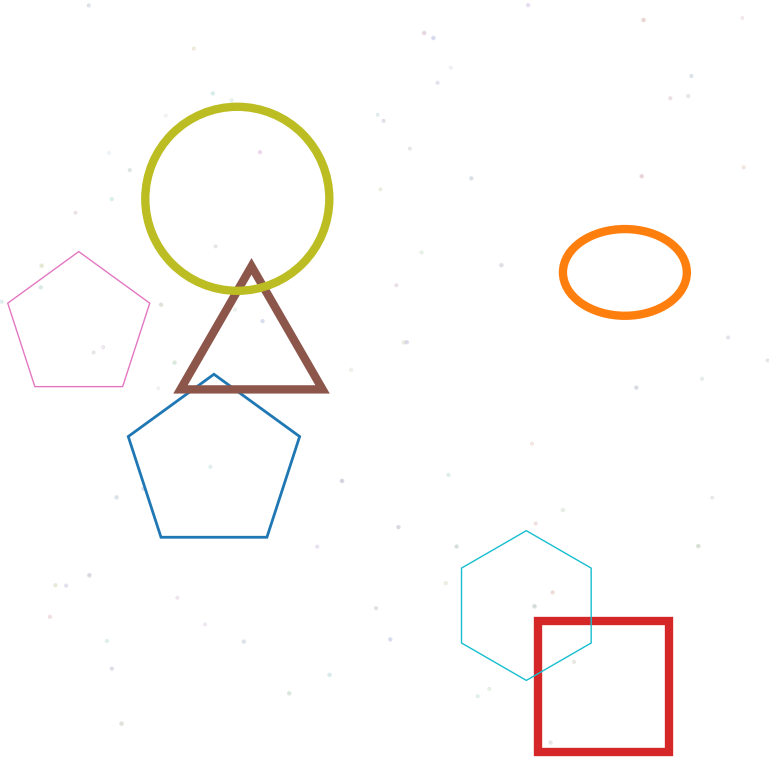[{"shape": "pentagon", "thickness": 1, "radius": 0.59, "center": [0.278, 0.397]}, {"shape": "oval", "thickness": 3, "radius": 0.4, "center": [0.812, 0.646]}, {"shape": "square", "thickness": 3, "radius": 0.42, "center": [0.784, 0.108]}, {"shape": "triangle", "thickness": 3, "radius": 0.53, "center": [0.327, 0.548]}, {"shape": "pentagon", "thickness": 0.5, "radius": 0.48, "center": [0.102, 0.576]}, {"shape": "circle", "thickness": 3, "radius": 0.6, "center": [0.308, 0.742]}, {"shape": "hexagon", "thickness": 0.5, "radius": 0.49, "center": [0.684, 0.214]}]